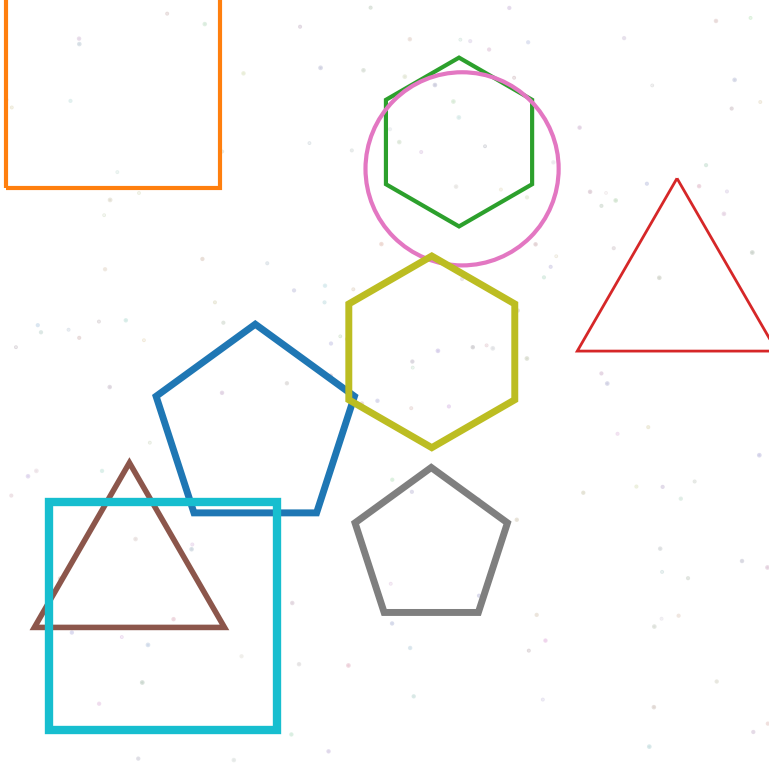[{"shape": "pentagon", "thickness": 2.5, "radius": 0.68, "center": [0.332, 0.443]}, {"shape": "square", "thickness": 1.5, "radius": 0.7, "center": [0.147, 0.895]}, {"shape": "hexagon", "thickness": 1.5, "radius": 0.55, "center": [0.596, 0.816]}, {"shape": "triangle", "thickness": 1, "radius": 0.75, "center": [0.879, 0.619]}, {"shape": "triangle", "thickness": 2, "radius": 0.71, "center": [0.168, 0.256]}, {"shape": "circle", "thickness": 1.5, "radius": 0.63, "center": [0.6, 0.781]}, {"shape": "pentagon", "thickness": 2.5, "radius": 0.52, "center": [0.56, 0.289]}, {"shape": "hexagon", "thickness": 2.5, "radius": 0.62, "center": [0.561, 0.543]}, {"shape": "square", "thickness": 3, "radius": 0.74, "center": [0.212, 0.2]}]